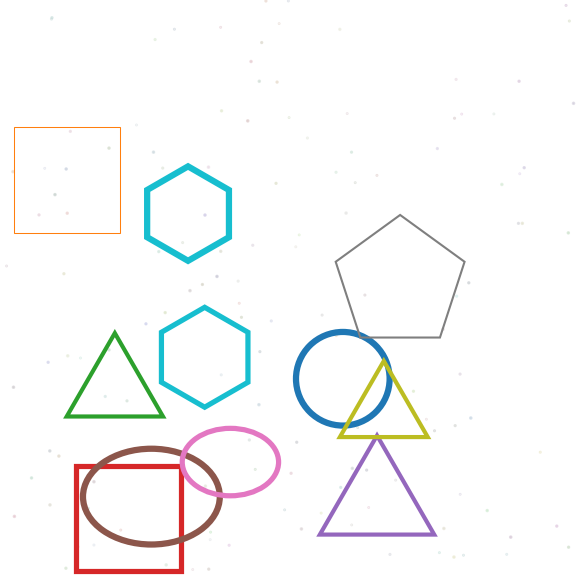[{"shape": "circle", "thickness": 3, "radius": 0.41, "center": [0.594, 0.343]}, {"shape": "square", "thickness": 0.5, "radius": 0.46, "center": [0.117, 0.687]}, {"shape": "triangle", "thickness": 2, "radius": 0.48, "center": [0.199, 0.326]}, {"shape": "square", "thickness": 2.5, "radius": 0.45, "center": [0.223, 0.102]}, {"shape": "triangle", "thickness": 2, "radius": 0.57, "center": [0.653, 0.131]}, {"shape": "oval", "thickness": 3, "radius": 0.59, "center": [0.262, 0.139]}, {"shape": "oval", "thickness": 2.5, "radius": 0.42, "center": [0.399, 0.199]}, {"shape": "pentagon", "thickness": 1, "radius": 0.59, "center": [0.693, 0.51]}, {"shape": "triangle", "thickness": 2, "radius": 0.44, "center": [0.665, 0.286]}, {"shape": "hexagon", "thickness": 3, "radius": 0.41, "center": [0.326, 0.629]}, {"shape": "hexagon", "thickness": 2.5, "radius": 0.43, "center": [0.354, 0.381]}]